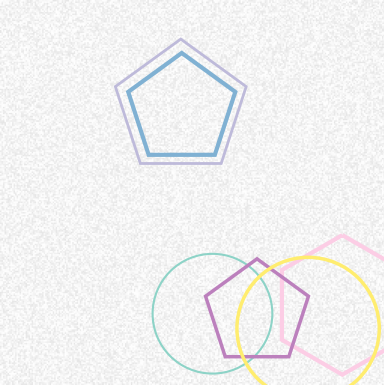[{"shape": "circle", "thickness": 1.5, "radius": 0.78, "center": [0.552, 0.185]}, {"shape": "pentagon", "thickness": 2, "radius": 0.89, "center": [0.47, 0.72]}, {"shape": "pentagon", "thickness": 3, "radius": 0.73, "center": [0.472, 0.716]}, {"shape": "hexagon", "thickness": 3, "radius": 0.91, "center": [0.889, 0.208]}, {"shape": "pentagon", "thickness": 2.5, "radius": 0.7, "center": [0.668, 0.187]}, {"shape": "circle", "thickness": 2.5, "radius": 0.92, "center": [0.8, 0.147]}]